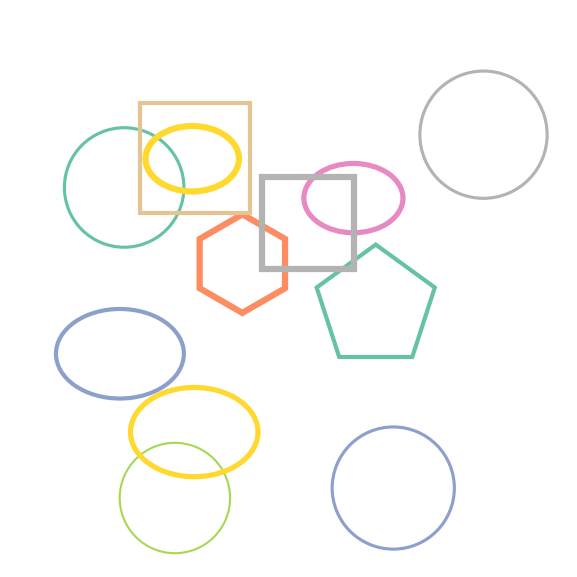[{"shape": "pentagon", "thickness": 2, "radius": 0.54, "center": [0.651, 0.468]}, {"shape": "circle", "thickness": 1.5, "radius": 0.52, "center": [0.215, 0.674]}, {"shape": "hexagon", "thickness": 3, "radius": 0.43, "center": [0.42, 0.543]}, {"shape": "circle", "thickness": 1.5, "radius": 0.53, "center": [0.681, 0.154]}, {"shape": "oval", "thickness": 2, "radius": 0.55, "center": [0.208, 0.387]}, {"shape": "oval", "thickness": 2.5, "radius": 0.43, "center": [0.612, 0.656]}, {"shape": "circle", "thickness": 1, "radius": 0.48, "center": [0.303, 0.137]}, {"shape": "oval", "thickness": 3, "radius": 0.4, "center": [0.333, 0.724]}, {"shape": "oval", "thickness": 2.5, "radius": 0.55, "center": [0.336, 0.251]}, {"shape": "square", "thickness": 2, "radius": 0.48, "center": [0.338, 0.725]}, {"shape": "circle", "thickness": 1.5, "radius": 0.55, "center": [0.837, 0.766]}, {"shape": "square", "thickness": 3, "radius": 0.4, "center": [0.534, 0.613]}]